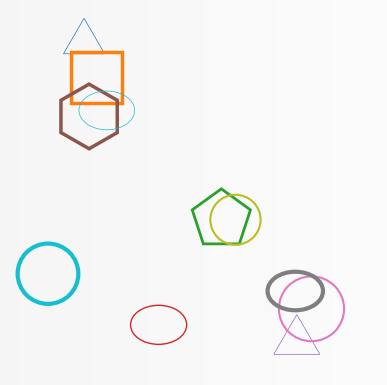[{"shape": "triangle", "thickness": 0.5, "radius": 0.31, "center": [0.217, 0.891]}, {"shape": "square", "thickness": 2.5, "radius": 0.33, "center": [0.249, 0.799]}, {"shape": "pentagon", "thickness": 2, "radius": 0.39, "center": [0.571, 0.43]}, {"shape": "oval", "thickness": 1, "radius": 0.36, "center": [0.409, 0.156]}, {"shape": "triangle", "thickness": 0.5, "radius": 0.34, "center": [0.766, 0.114]}, {"shape": "hexagon", "thickness": 2.5, "radius": 0.42, "center": [0.23, 0.698]}, {"shape": "circle", "thickness": 1.5, "radius": 0.42, "center": [0.804, 0.198]}, {"shape": "oval", "thickness": 3, "radius": 0.36, "center": [0.762, 0.244]}, {"shape": "circle", "thickness": 1.5, "radius": 0.32, "center": [0.608, 0.429]}, {"shape": "circle", "thickness": 3, "radius": 0.39, "center": [0.124, 0.289]}, {"shape": "oval", "thickness": 0.5, "radius": 0.36, "center": [0.276, 0.713]}]